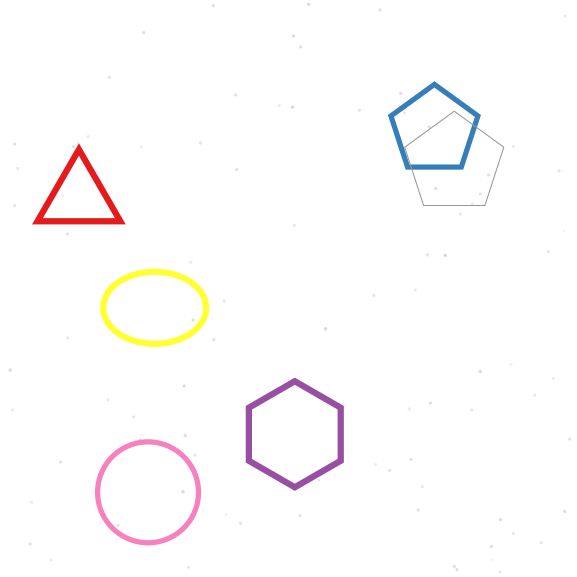[{"shape": "triangle", "thickness": 3, "radius": 0.41, "center": [0.137, 0.657]}, {"shape": "pentagon", "thickness": 2.5, "radius": 0.4, "center": [0.752, 0.774]}, {"shape": "hexagon", "thickness": 3, "radius": 0.46, "center": [0.51, 0.247]}, {"shape": "oval", "thickness": 3, "radius": 0.45, "center": [0.268, 0.466]}, {"shape": "circle", "thickness": 2.5, "radius": 0.44, "center": [0.256, 0.147]}, {"shape": "pentagon", "thickness": 0.5, "radius": 0.45, "center": [0.787, 0.716]}]